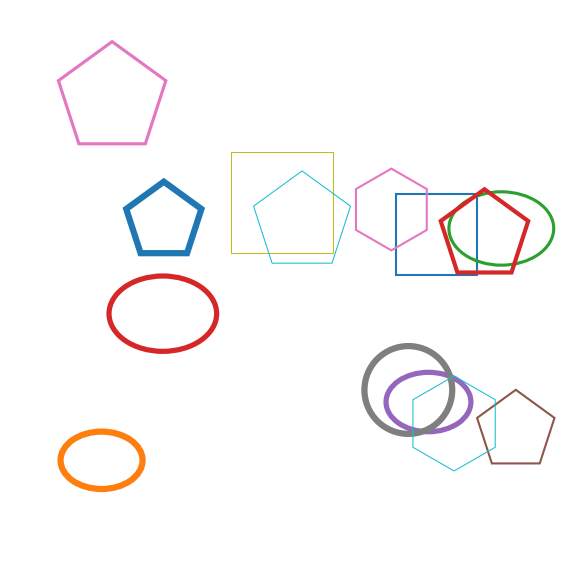[{"shape": "square", "thickness": 1, "radius": 0.35, "center": [0.756, 0.593]}, {"shape": "pentagon", "thickness": 3, "radius": 0.34, "center": [0.284, 0.616]}, {"shape": "oval", "thickness": 3, "radius": 0.35, "center": [0.176, 0.202]}, {"shape": "oval", "thickness": 1.5, "radius": 0.45, "center": [0.868, 0.603]}, {"shape": "oval", "thickness": 2.5, "radius": 0.47, "center": [0.282, 0.456]}, {"shape": "pentagon", "thickness": 2, "radius": 0.4, "center": [0.839, 0.592]}, {"shape": "oval", "thickness": 2.5, "radius": 0.37, "center": [0.742, 0.303]}, {"shape": "pentagon", "thickness": 1, "radius": 0.35, "center": [0.893, 0.254]}, {"shape": "hexagon", "thickness": 1, "radius": 0.35, "center": [0.678, 0.636]}, {"shape": "pentagon", "thickness": 1.5, "radius": 0.49, "center": [0.194, 0.829]}, {"shape": "circle", "thickness": 3, "radius": 0.38, "center": [0.707, 0.324]}, {"shape": "square", "thickness": 0.5, "radius": 0.44, "center": [0.489, 0.648]}, {"shape": "pentagon", "thickness": 0.5, "radius": 0.44, "center": [0.523, 0.615]}, {"shape": "hexagon", "thickness": 0.5, "radius": 0.41, "center": [0.786, 0.266]}]